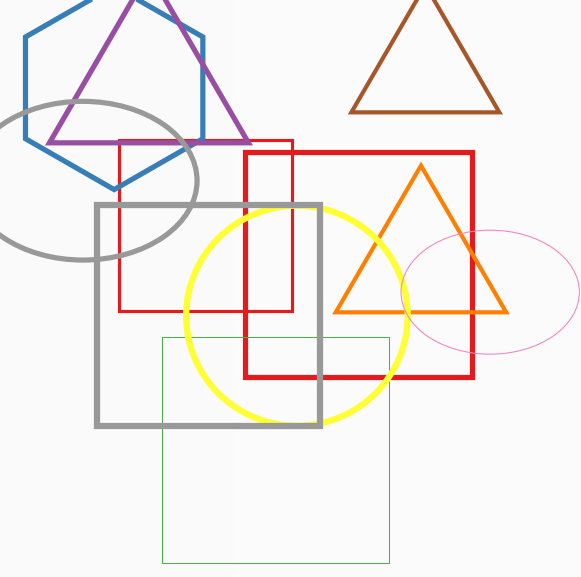[{"shape": "square", "thickness": 1.5, "radius": 0.74, "center": [0.354, 0.609]}, {"shape": "square", "thickness": 2.5, "radius": 0.98, "center": [0.617, 0.542]}, {"shape": "hexagon", "thickness": 2.5, "radius": 0.88, "center": [0.196, 0.847]}, {"shape": "square", "thickness": 0.5, "radius": 0.98, "center": [0.473, 0.22]}, {"shape": "triangle", "thickness": 2.5, "radius": 0.99, "center": [0.256, 0.851]}, {"shape": "triangle", "thickness": 2, "radius": 0.85, "center": [0.724, 0.543]}, {"shape": "circle", "thickness": 3, "radius": 0.95, "center": [0.511, 0.452]}, {"shape": "triangle", "thickness": 2, "radius": 0.73, "center": [0.732, 0.878]}, {"shape": "oval", "thickness": 0.5, "radius": 0.77, "center": [0.843, 0.493]}, {"shape": "square", "thickness": 3, "radius": 0.96, "center": [0.359, 0.452]}, {"shape": "oval", "thickness": 2.5, "radius": 0.98, "center": [0.143, 0.686]}]